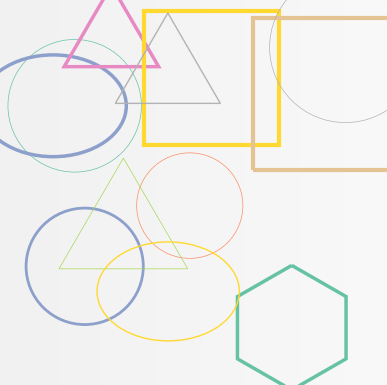[{"shape": "hexagon", "thickness": 2.5, "radius": 0.81, "center": [0.753, 0.149]}, {"shape": "circle", "thickness": 0.5, "radius": 0.86, "center": [0.193, 0.725]}, {"shape": "circle", "thickness": 0.5, "radius": 0.69, "center": [0.49, 0.466]}, {"shape": "oval", "thickness": 2.5, "radius": 0.94, "center": [0.137, 0.725]}, {"shape": "circle", "thickness": 2, "radius": 0.76, "center": [0.219, 0.308]}, {"shape": "triangle", "thickness": 2.5, "radius": 0.7, "center": [0.288, 0.897]}, {"shape": "triangle", "thickness": 0.5, "radius": 0.96, "center": [0.318, 0.398]}, {"shape": "oval", "thickness": 1, "radius": 0.92, "center": [0.434, 0.243]}, {"shape": "square", "thickness": 3, "radius": 0.87, "center": [0.546, 0.797]}, {"shape": "square", "thickness": 3, "radius": 0.99, "center": [0.85, 0.755]}, {"shape": "circle", "thickness": 0.5, "radius": 0.98, "center": [0.891, 0.877]}, {"shape": "triangle", "thickness": 1, "radius": 0.78, "center": [0.433, 0.81]}]